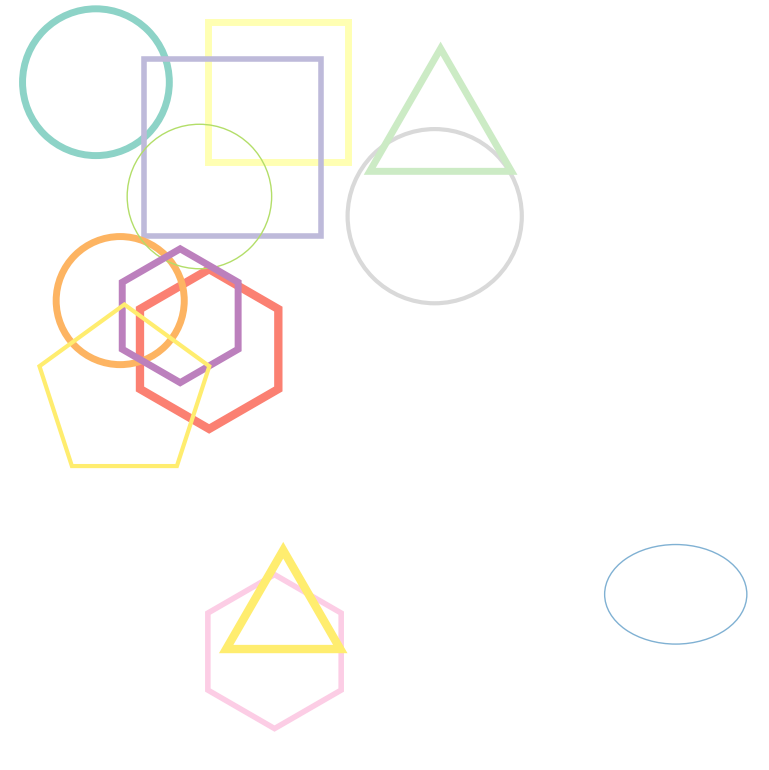[{"shape": "circle", "thickness": 2.5, "radius": 0.48, "center": [0.125, 0.893]}, {"shape": "square", "thickness": 2.5, "radius": 0.45, "center": [0.361, 0.881]}, {"shape": "square", "thickness": 2, "radius": 0.57, "center": [0.303, 0.808]}, {"shape": "hexagon", "thickness": 3, "radius": 0.52, "center": [0.272, 0.547]}, {"shape": "oval", "thickness": 0.5, "radius": 0.46, "center": [0.878, 0.228]}, {"shape": "circle", "thickness": 2.5, "radius": 0.42, "center": [0.156, 0.61]}, {"shape": "circle", "thickness": 0.5, "radius": 0.47, "center": [0.259, 0.745]}, {"shape": "hexagon", "thickness": 2, "radius": 0.5, "center": [0.357, 0.154]}, {"shape": "circle", "thickness": 1.5, "radius": 0.57, "center": [0.565, 0.719]}, {"shape": "hexagon", "thickness": 2.5, "radius": 0.43, "center": [0.234, 0.59]}, {"shape": "triangle", "thickness": 2.5, "radius": 0.53, "center": [0.572, 0.831]}, {"shape": "triangle", "thickness": 3, "radius": 0.43, "center": [0.368, 0.2]}, {"shape": "pentagon", "thickness": 1.5, "radius": 0.58, "center": [0.162, 0.489]}]